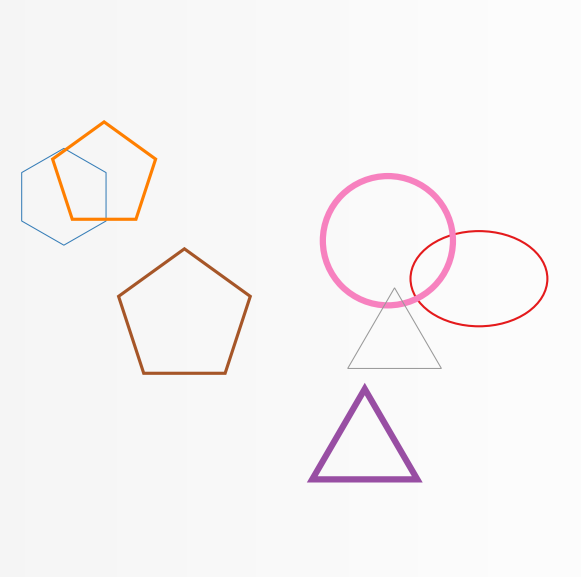[{"shape": "oval", "thickness": 1, "radius": 0.59, "center": [0.824, 0.517]}, {"shape": "hexagon", "thickness": 0.5, "radius": 0.42, "center": [0.11, 0.658]}, {"shape": "triangle", "thickness": 3, "radius": 0.52, "center": [0.628, 0.221]}, {"shape": "pentagon", "thickness": 1.5, "radius": 0.47, "center": [0.179, 0.695]}, {"shape": "pentagon", "thickness": 1.5, "radius": 0.6, "center": [0.317, 0.449]}, {"shape": "circle", "thickness": 3, "radius": 0.56, "center": [0.667, 0.582]}, {"shape": "triangle", "thickness": 0.5, "radius": 0.47, "center": [0.679, 0.408]}]